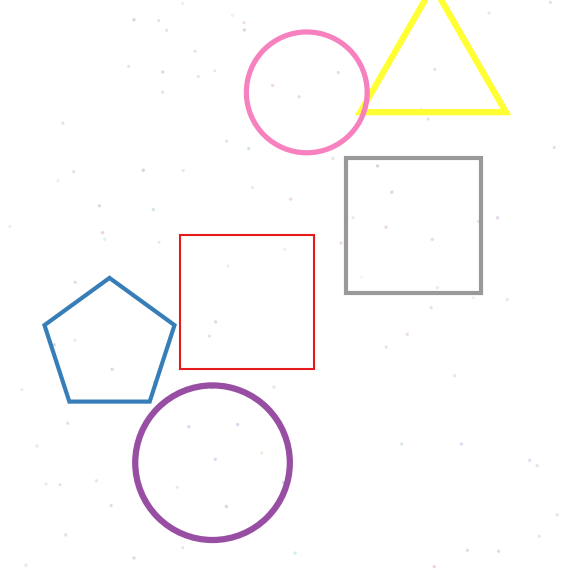[{"shape": "square", "thickness": 1, "radius": 0.58, "center": [0.428, 0.477]}, {"shape": "pentagon", "thickness": 2, "radius": 0.59, "center": [0.19, 0.4]}, {"shape": "circle", "thickness": 3, "radius": 0.67, "center": [0.368, 0.198]}, {"shape": "triangle", "thickness": 3, "radius": 0.73, "center": [0.75, 0.878]}, {"shape": "circle", "thickness": 2.5, "radius": 0.52, "center": [0.531, 0.839]}, {"shape": "square", "thickness": 2, "radius": 0.59, "center": [0.716, 0.609]}]